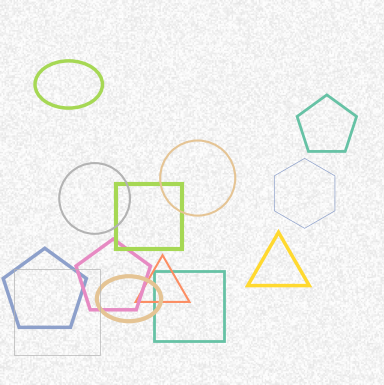[{"shape": "pentagon", "thickness": 2, "radius": 0.41, "center": [0.849, 0.672]}, {"shape": "square", "thickness": 2, "radius": 0.45, "center": [0.491, 0.206]}, {"shape": "triangle", "thickness": 1.5, "radius": 0.4, "center": [0.422, 0.256]}, {"shape": "hexagon", "thickness": 0.5, "radius": 0.45, "center": [0.791, 0.498]}, {"shape": "pentagon", "thickness": 2.5, "radius": 0.57, "center": [0.116, 0.242]}, {"shape": "pentagon", "thickness": 2.5, "radius": 0.51, "center": [0.294, 0.278]}, {"shape": "oval", "thickness": 2.5, "radius": 0.44, "center": [0.179, 0.781]}, {"shape": "square", "thickness": 3, "radius": 0.43, "center": [0.387, 0.438]}, {"shape": "triangle", "thickness": 2.5, "radius": 0.46, "center": [0.723, 0.304]}, {"shape": "oval", "thickness": 3, "radius": 0.42, "center": [0.335, 0.224]}, {"shape": "circle", "thickness": 1.5, "radius": 0.49, "center": [0.514, 0.538]}, {"shape": "circle", "thickness": 1.5, "radius": 0.46, "center": [0.246, 0.485]}, {"shape": "square", "thickness": 0.5, "radius": 0.56, "center": [0.147, 0.19]}]